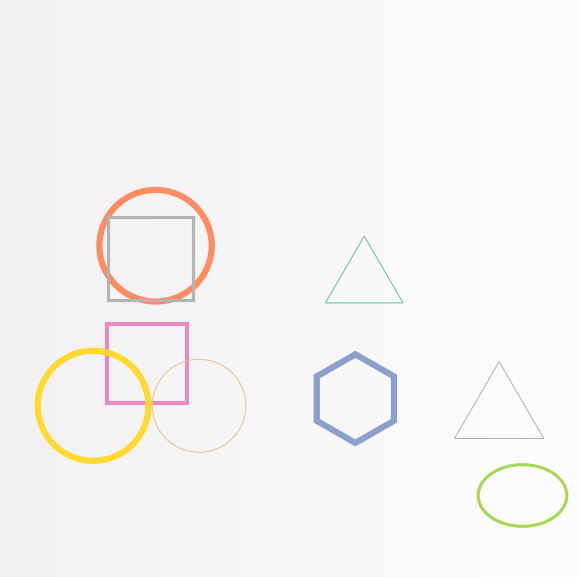[{"shape": "triangle", "thickness": 0.5, "radius": 0.39, "center": [0.627, 0.513]}, {"shape": "circle", "thickness": 3, "radius": 0.48, "center": [0.268, 0.574]}, {"shape": "hexagon", "thickness": 3, "radius": 0.38, "center": [0.611, 0.309]}, {"shape": "square", "thickness": 2, "radius": 0.34, "center": [0.252, 0.369]}, {"shape": "oval", "thickness": 1.5, "radius": 0.38, "center": [0.899, 0.141]}, {"shape": "circle", "thickness": 3, "radius": 0.48, "center": [0.16, 0.296]}, {"shape": "circle", "thickness": 0.5, "radius": 0.4, "center": [0.343, 0.296]}, {"shape": "triangle", "thickness": 0.5, "radius": 0.44, "center": [0.859, 0.284]}, {"shape": "square", "thickness": 1.5, "radius": 0.36, "center": [0.259, 0.551]}]